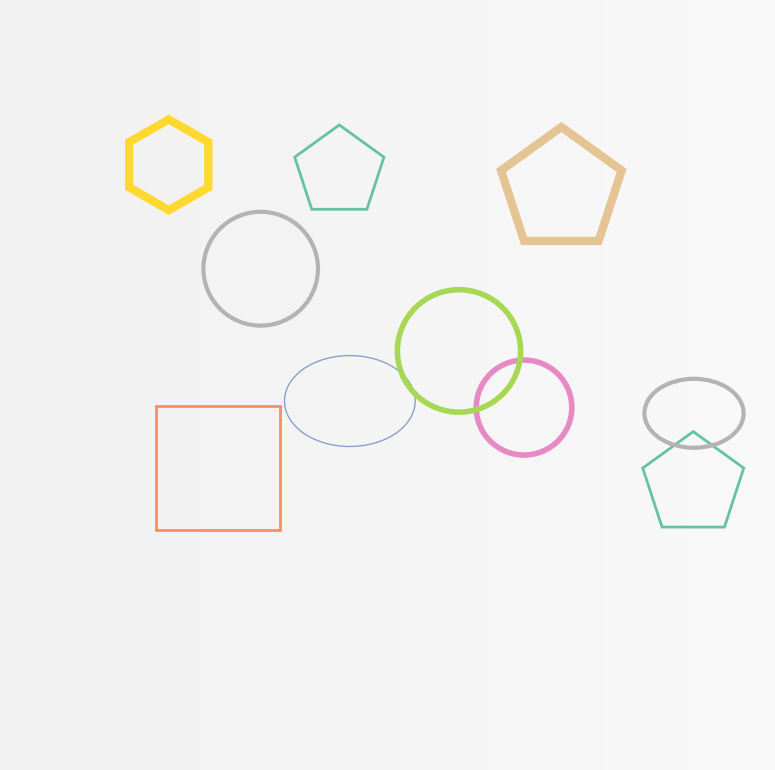[{"shape": "pentagon", "thickness": 1, "radius": 0.3, "center": [0.438, 0.777]}, {"shape": "pentagon", "thickness": 1, "radius": 0.34, "center": [0.895, 0.371]}, {"shape": "square", "thickness": 1, "radius": 0.4, "center": [0.282, 0.392]}, {"shape": "oval", "thickness": 0.5, "radius": 0.42, "center": [0.451, 0.479]}, {"shape": "circle", "thickness": 2, "radius": 0.31, "center": [0.676, 0.471]}, {"shape": "circle", "thickness": 2, "radius": 0.4, "center": [0.592, 0.544]}, {"shape": "hexagon", "thickness": 3, "radius": 0.29, "center": [0.218, 0.786]}, {"shape": "pentagon", "thickness": 3, "radius": 0.41, "center": [0.724, 0.753]}, {"shape": "circle", "thickness": 1.5, "radius": 0.37, "center": [0.336, 0.651]}, {"shape": "oval", "thickness": 1.5, "radius": 0.32, "center": [0.895, 0.463]}]